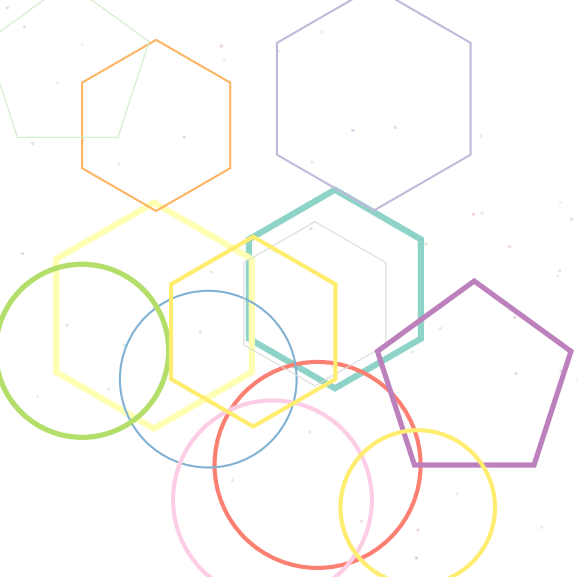[{"shape": "hexagon", "thickness": 3, "radius": 0.86, "center": [0.58, 0.499]}, {"shape": "hexagon", "thickness": 3, "radius": 0.98, "center": [0.267, 0.453]}, {"shape": "hexagon", "thickness": 1, "radius": 0.97, "center": [0.647, 0.828]}, {"shape": "circle", "thickness": 2, "radius": 0.89, "center": [0.55, 0.194]}, {"shape": "circle", "thickness": 1, "radius": 0.77, "center": [0.361, 0.343]}, {"shape": "hexagon", "thickness": 1, "radius": 0.74, "center": [0.27, 0.782]}, {"shape": "circle", "thickness": 2.5, "radius": 0.75, "center": [0.142, 0.392]}, {"shape": "circle", "thickness": 2, "radius": 0.86, "center": [0.472, 0.134]}, {"shape": "hexagon", "thickness": 0.5, "radius": 0.71, "center": [0.545, 0.473]}, {"shape": "pentagon", "thickness": 2.5, "radius": 0.88, "center": [0.821, 0.336]}, {"shape": "pentagon", "thickness": 0.5, "radius": 0.74, "center": [0.117, 0.881]}, {"shape": "hexagon", "thickness": 2, "radius": 0.82, "center": [0.438, 0.425]}, {"shape": "circle", "thickness": 2, "radius": 0.67, "center": [0.723, 0.12]}]